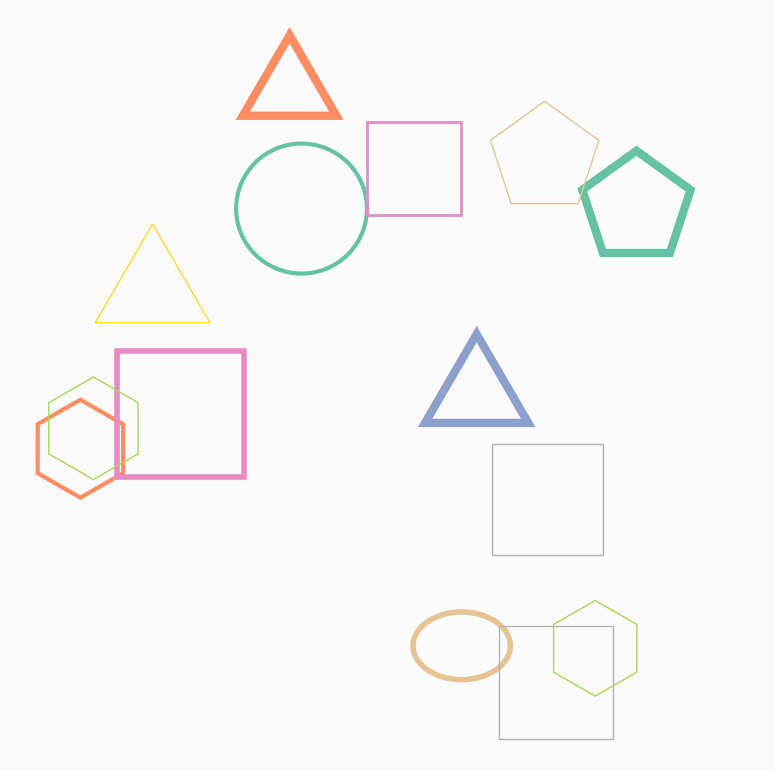[{"shape": "pentagon", "thickness": 3, "radius": 0.37, "center": [0.821, 0.731]}, {"shape": "circle", "thickness": 1.5, "radius": 0.42, "center": [0.389, 0.729]}, {"shape": "triangle", "thickness": 3, "radius": 0.35, "center": [0.374, 0.885]}, {"shape": "hexagon", "thickness": 1.5, "radius": 0.32, "center": [0.104, 0.417]}, {"shape": "triangle", "thickness": 3, "radius": 0.38, "center": [0.615, 0.489]}, {"shape": "square", "thickness": 2, "radius": 0.41, "center": [0.233, 0.462]}, {"shape": "square", "thickness": 1, "radius": 0.3, "center": [0.535, 0.781]}, {"shape": "hexagon", "thickness": 0.5, "radius": 0.31, "center": [0.768, 0.158]}, {"shape": "hexagon", "thickness": 0.5, "radius": 0.33, "center": [0.121, 0.444]}, {"shape": "triangle", "thickness": 0.5, "radius": 0.43, "center": [0.197, 0.624]}, {"shape": "pentagon", "thickness": 0.5, "radius": 0.37, "center": [0.703, 0.795]}, {"shape": "oval", "thickness": 2, "radius": 0.31, "center": [0.596, 0.161]}, {"shape": "square", "thickness": 0.5, "radius": 0.36, "center": [0.707, 0.351]}, {"shape": "square", "thickness": 0.5, "radius": 0.37, "center": [0.717, 0.113]}]